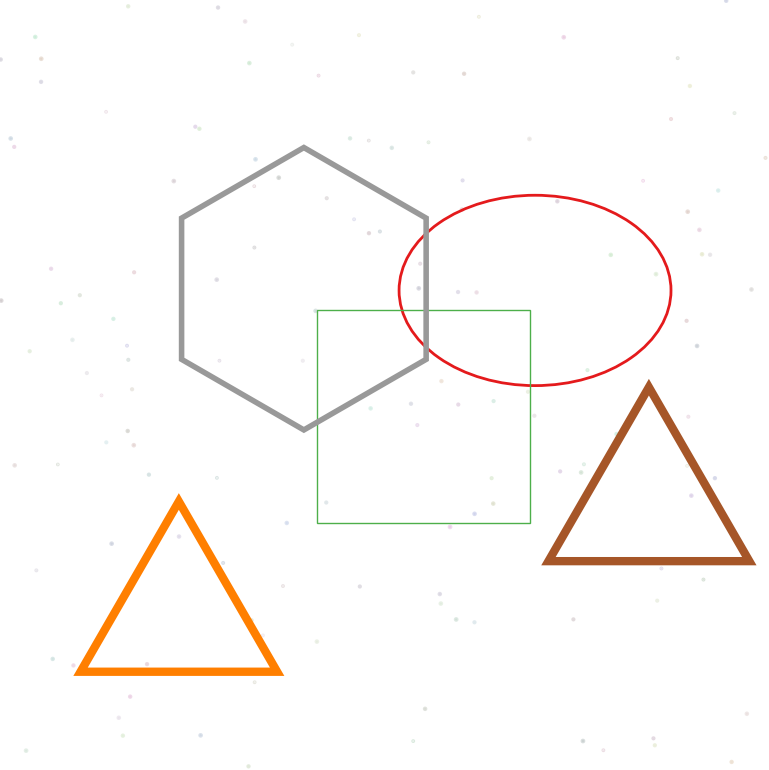[{"shape": "oval", "thickness": 1, "radius": 0.88, "center": [0.695, 0.623]}, {"shape": "square", "thickness": 0.5, "radius": 0.69, "center": [0.55, 0.459]}, {"shape": "triangle", "thickness": 3, "radius": 0.74, "center": [0.232, 0.201]}, {"shape": "triangle", "thickness": 3, "radius": 0.75, "center": [0.843, 0.347]}, {"shape": "hexagon", "thickness": 2, "radius": 0.92, "center": [0.395, 0.625]}]